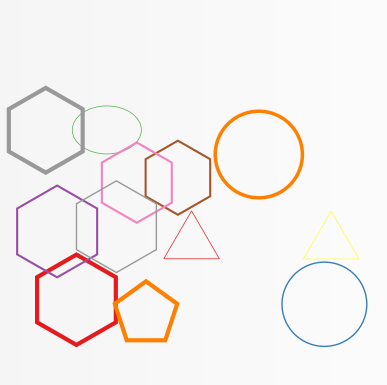[{"shape": "triangle", "thickness": 0.5, "radius": 0.41, "center": [0.494, 0.369]}, {"shape": "hexagon", "thickness": 3, "radius": 0.59, "center": [0.197, 0.221]}, {"shape": "circle", "thickness": 1, "radius": 0.55, "center": [0.837, 0.21]}, {"shape": "oval", "thickness": 0.5, "radius": 0.45, "center": [0.276, 0.662]}, {"shape": "hexagon", "thickness": 1.5, "radius": 0.6, "center": [0.147, 0.399]}, {"shape": "pentagon", "thickness": 3, "radius": 0.42, "center": [0.377, 0.185]}, {"shape": "circle", "thickness": 2.5, "radius": 0.56, "center": [0.668, 0.599]}, {"shape": "triangle", "thickness": 0.5, "radius": 0.41, "center": [0.855, 0.369]}, {"shape": "hexagon", "thickness": 1.5, "radius": 0.48, "center": [0.459, 0.538]}, {"shape": "hexagon", "thickness": 1.5, "radius": 0.52, "center": [0.353, 0.526]}, {"shape": "hexagon", "thickness": 1, "radius": 0.6, "center": [0.3, 0.411]}, {"shape": "hexagon", "thickness": 3, "radius": 0.55, "center": [0.118, 0.662]}]